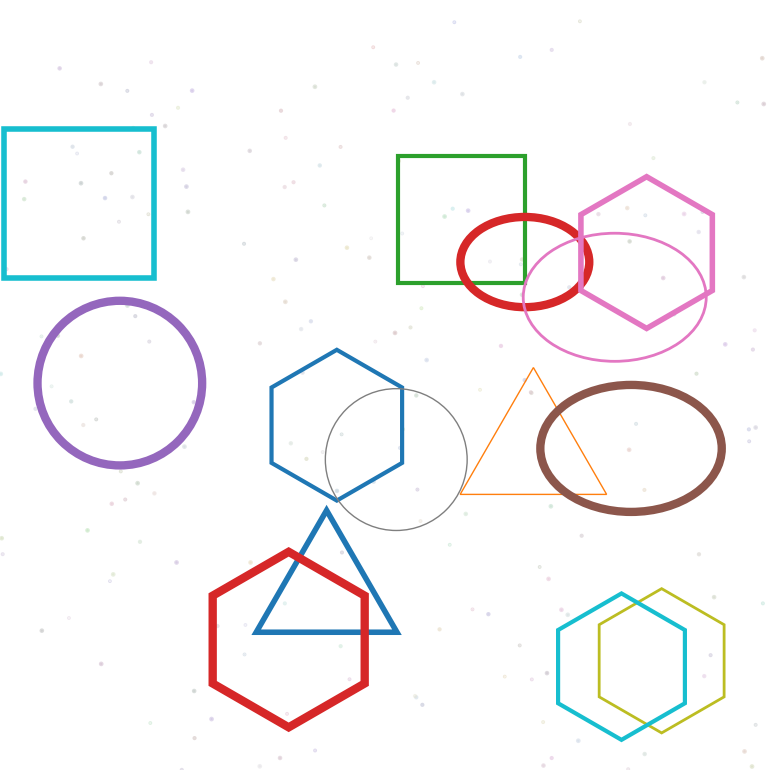[{"shape": "hexagon", "thickness": 1.5, "radius": 0.49, "center": [0.437, 0.448]}, {"shape": "triangle", "thickness": 2, "radius": 0.53, "center": [0.424, 0.232]}, {"shape": "triangle", "thickness": 0.5, "radius": 0.55, "center": [0.693, 0.413]}, {"shape": "square", "thickness": 1.5, "radius": 0.41, "center": [0.599, 0.715]}, {"shape": "oval", "thickness": 3, "radius": 0.42, "center": [0.682, 0.66]}, {"shape": "hexagon", "thickness": 3, "radius": 0.57, "center": [0.375, 0.169]}, {"shape": "circle", "thickness": 3, "radius": 0.53, "center": [0.156, 0.502]}, {"shape": "oval", "thickness": 3, "radius": 0.59, "center": [0.82, 0.418]}, {"shape": "hexagon", "thickness": 2, "radius": 0.49, "center": [0.84, 0.672]}, {"shape": "oval", "thickness": 1, "radius": 0.59, "center": [0.798, 0.614]}, {"shape": "circle", "thickness": 0.5, "radius": 0.46, "center": [0.515, 0.403]}, {"shape": "hexagon", "thickness": 1, "radius": 0.47, "center": [0.859, 0.142]}, {"shape": "hexagon", "thickness": 1.5, "radius": 0.48, "center": [0.807, 0.134]}, {"shape": "square", "thickness": 2, "radius": 0.49, "center": [0.102, 0.736]}]